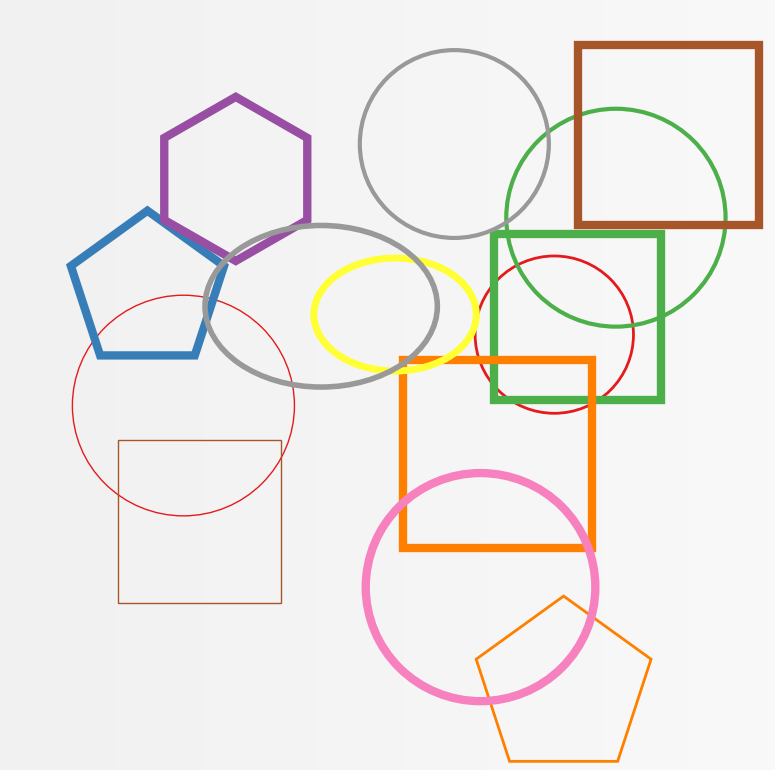[{"shape": "circle", "thickness": 1, "radius": 0.51, "center": [0.715, 0.565]}, {"shape": "circle", "thickness": 0.5, "radius": 0.72, "center": [0.237, 0.473]}, {"shape": "pentagon", "thickness": 3, "radius": 0.52, "center": [0.19, 0.622]}, {"shape": "circle", "thickness": 1.5, "radius": 0.71, "center": [0.795, 0.717]}, {"shape": "square", "thickness": 3, "radius": 0.54, "center": [0.745, 0.588]}, {"shape": "hexagon", "thickness": 3, "radius": 0.53, "center": [0.304, 0.768]}, {"shape": "pentagon", "thickness": 1, "radius": 0.59, "center": [0.727, 0.107]}, {"shape": "square", "thickness": 3, "radius": 0.61, "center": [0.642, 0.411]}, {"shape": "oval", "thickness": 2.5, "radius": 0.52, "center": [0.51, 0.591]}, {"shape": "square", "thickness": 0.5, "radius": 0.53, "center": [0.258, 0.323]}, {"shape": "square", "thickness": 3, "radius": 0.58, "center": [0.862, 0.825]}, {"shape": "circle", "thickness": 3, "radius": 0.74, "center": [0.62, 0.238]}, {"shape": "oval", "thickness": 2, "radius": 0.75, "center": [0.414, 0.602]}, {"shape": "circle", "thickness": 1.5, "radius": 0.61, "center": [0.586, 0.813]}]